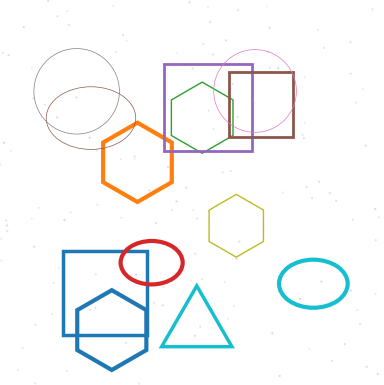[{"shape": "square", "thickness": 2.5, "radius": 0.55, "center": [0.272, 0.24]}, {"shape": "hexagon", "thickness": 3, "radius": 0.52, "center": [0.29, 0.143]}, {"shape": "hexagon", "thickness": 3, "radius": 0.51, "center": [0.357, 0.578]}, {"shape": "hexagon", "thickness": 1, "radius": 0.46, "center": [0.525, 0.694]}, {"shape": "oval", "thickness": 3, "radius": 0.4, "center": [0.394, 0.318]}, {"shape": "square", "thickness": 2, "radius": 0.57, "center": [0.541, 0.721]}, {"shape": "oval", "thickness": 0.5, "radius": 0.58, "center": [0.236, 0.693]}, {"shape": "square", "thickness": 2, "radius": 0.42, "center": [0.678, 0.728]}, {"shape": "circle", "thickness": 0.5, "radius": 0.54, "center": [0.662, 0.764]}, {"shape": "circle", "thickness": 0.5, "radius": 0.56, "center": [0.199, 0.763]}, {"shape": "hexagon", "thickness": 1, "radius": 0.41, "center": [0.614, 0.414]}, {"shape": "oval", "thickness": 3, "radius": 0.45, "center": [0.814, 0.263]}, {"shape": "triangle", "thickness": 2.5, "radius": 0.53, "center": [0.511, 0.152]}]